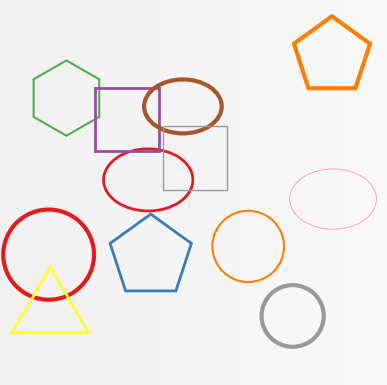[{"shape": "circle", "thickness": 3, "radius": 0.59, "center": [0.126, 0.339]}, {"shape": "oval", "thickness": 2, "radius": 0.58, "center": [0.383, 0.533]}, {"shape": "pentagon", "thickness": 2, "radius": 0.55, "center": [0.389, 0.334]}, {"shape": "hexagon", "thickness": 1.5, "radius": 0.49, "center": [0.171, 0.745]}, {"shape": "square", "thickness": 2, "radius": 0.41, "center": [0.328, 0.689]}, {"shape": "circle", "thickness": 1.5, "radius": 0.46, "center": [0.641, 0.36]}, {"shape": "pentagon", "thickness": 3, "radius": 0.52, "center": [0.857, 0.854]}, {"shape": "triangle", "thickness": 2, "radius": 0.57, "center": [0.13, 0.192]}, {"shape": "oval", "thickness": 3, "radius": 0.5, "center": [0.472, 0.724]}, {"shape": "oval", "thickness": 0.5, "radius": 0.56, "center": [0.859, 0.483]}, {"shape": "circle", "thickness": 3, "radius": 0.4, "center": [0.755, 0.179]}, {"shape": "square", "thickness": 1, "radius": 0.41, "center": [0.502, 0.59]}]